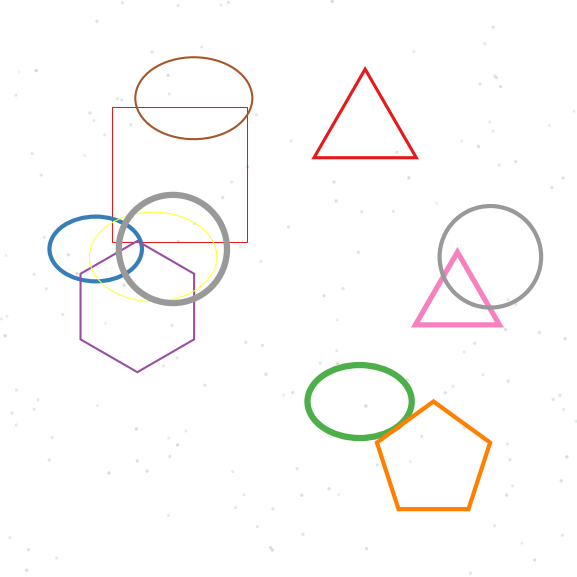[{"shape": "triangle", "thickness": 1.5, "radius": 0.51, "center": [0.632, 0.777]}, {"shape": "square", "thickness": 0.5, "radius": 0.59, "center": [0.31, 0.697]}, {"shape": "oval", "thickness": 2, "radius": 0.4, "center": [0.166, 0.568]}, {"shape": "oval", "thickness": 3, "radius": 0.45, "center": [0.623, 0.304]}, {"shape": "hexagon", "thickness": 1, "radius": 0.57, "center": [0.238, 0.468]}, {"shape": "pentagon", "thickness": 2, "radius": 0.52, "center": [0.751, 0.201]}, {"shape": "oval", "thickness": 0.5, "radius": 0.55, "center": [0.265, 0.555]}, {"shape": "oval", "thickness": 1, "radius": 0.51, "center": [0.336, 0.829]}, {"shape": "triangle", "thickness": 2.5, "radius": 0.42, "center": [0.792, 0.479]}, {"shape": "circle", "thickness": 2, "radius": 0.44, "center": [0.849, 0.554]}, {"shape": "circle", "thickness": 3, "radius": 0.47, "center": [0.299, 0.568]}]